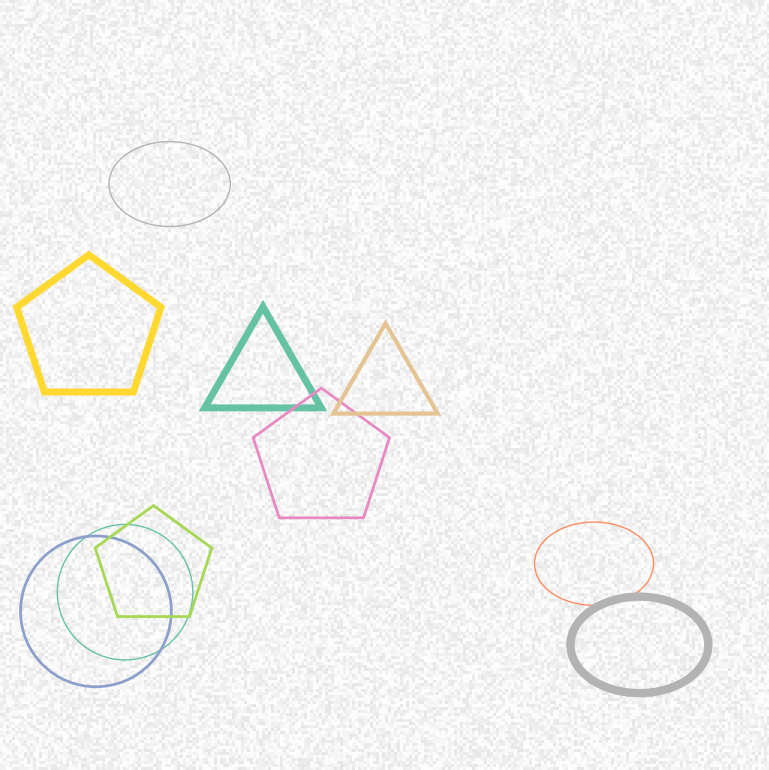[{"shape": "circle", "thickness": 0.5, "radius": 0.44, "center": [0.162, 0.231]}, {"shape": "triangle", "thickness": 2.5, "radius": 0.44, "center": [0.342, 0.514]}, {"shape": "oval", "thickness": 0.5, "radius": 0.39, "center": [0.771, 0.268]}, {"shape": "circle", "thickness": 1, "radius": 0.49, "center": [0.125, 0.206]}, {"shape": "pentagon", "thickness": 1, "radius": 0.47, "center": [0.417, 0.403]}, {"shape": "pentagon", "thickness": 1, "radius": 0.4, "center": [0.199, 0.264]}, {"shape": "pentagon", "thickness": 2.5, "radius": 0.49, "center": [0.115, 0.571]}, {"shape": "triangle", "thickness": 1.5, "radius": 0.39, "center": [0.501, 0.502]}, {"shape": "oval", "thickness": 3, "radius": 0.45, "center": [0.83, 0.163]}, {"shape": "oval", "thickness": 0.5, "radius": 0.39, "center": [0.22, 0.761]}]